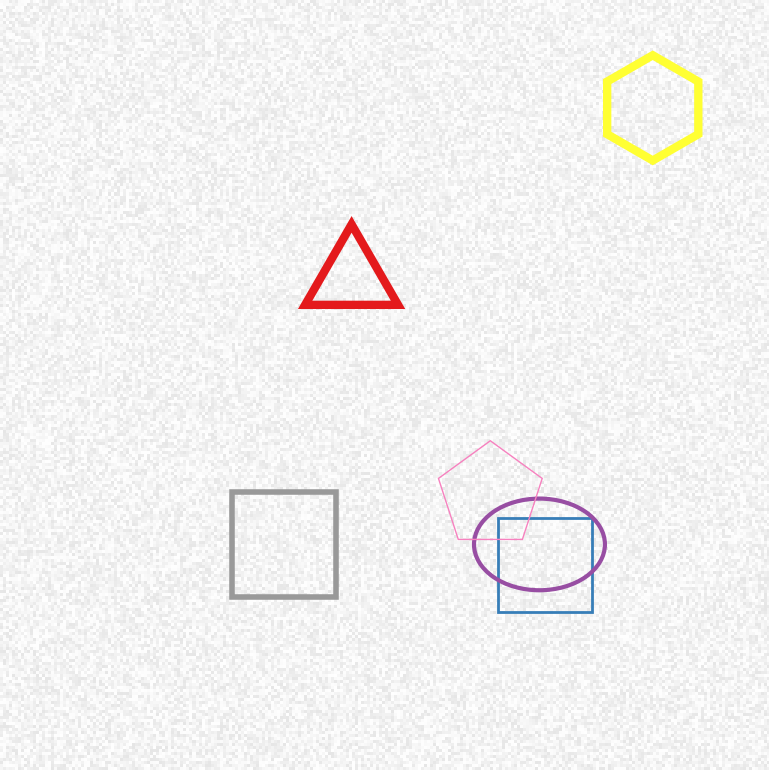[{"shape": "triangle", "thickness": 3, "radius": 0.35, "center": [0.457, 0.639]}, {"shape": "square", "thickness": 1, "radius": 0.31, "center": [0.708, 0.266]}, {"shape": "oval", "thickness": 1.5, "radius": 0.43, "center": [0.701, 0.293]}, {"shape": "hexagon", "thickness": 3, "radius": 0.34, "center": [0.848, 0.86]}, {"shape": "pentagon", "thickness": 0.5, "radius": 0.35, "center": [0.637, 0.357]}, {"shape": "square", "thickness": 2, "radius": 0.34, "center": [0.369, 0.293]}]